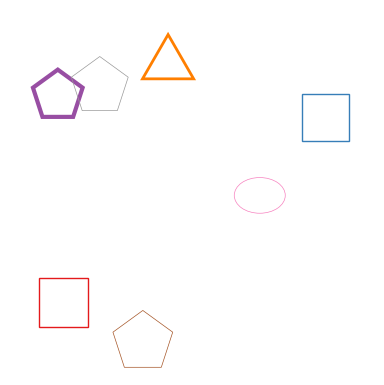[{"shape": "square", "thickness": 1, "radius": 0.32, "center": [0.165, 0.214]}, {"shape": "square", "thickness": 1, "radius": 0.31, "center": [0.845, 0.694]}, {"shape": "pentagon", "thickness": 3, "radius": 0.34, "center": [0.15, 0.751]}, {"shape": "triangle", "thickness": 2, "radius": 0.38, "center": [0.437, 0.834]}, {"shape": "pentagon", "thickness": 0.5, "radius": 0.41, "center": [0.371, 0.112]}, {"shape": "oval", "thickness": 0.5, "radius": 0.33, "center": [0.675, 0.492]}, {"shape": "pentagon", "thickness": 0.5, "radius": 0.39, "center": [0.259, 0.776]}]